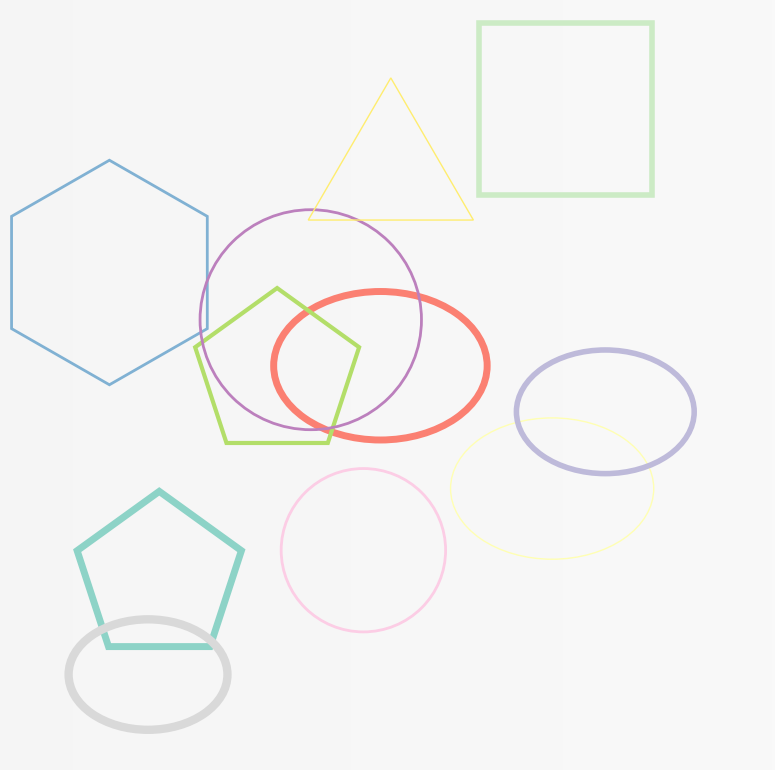[{"shape": "pentagon", "thickness": 2.5, "radius": 0.56, "center": [0.206, 0.25]}, {"shape": "oval", "thickness": 0.5, "radius": 0.66, "center": [0.712, 0.365]}, {"shape": "oval", "thickness": 2, "radius": 0.57, "center": [0.781, 0.465]}, {"shape": "oval", "thickness": 2.5, "radius": 0.69, "center": [0.491, 0.525]}, {"shape": "hexagon", "thickness": 1, "radius": 0.73, "center": [0.141, 0.646]}, {"shape": "pentagon", "thickness": 1.5, "radius": 0.56, "center": [0.358, 0.515]}, {"shape": "circle", "thickness": 1, "radius": 0.53, "center": [0.469, 0.285]}, {"shape": "oval", "thickness": 3, "radius": 0.51, "center": [0.191, 0.124]}, {"shape": "circle", "thickness": 1, "radius": 0.71, "center": [0.401, 0.585]}, {"shape": "square", "thickness": 2, "radius": 0.56, "center": [0.729, 0.858]}, {"shape": "triangle", "thickness": 0.5, "radius": 0.62, "center": [0.504, 0.776]}]